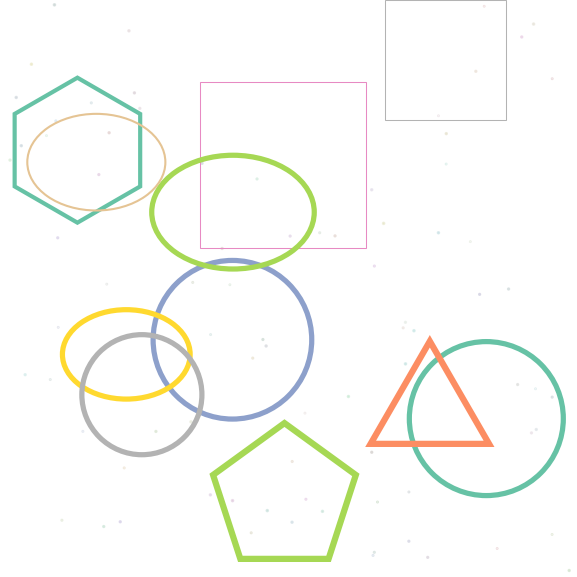[{"shape": "hexagon", "thickness": 2, "radius": 0.63, "center": [0.134, 0.739]}, {"shape": "circle", "thickness": 2.5, "radius": 0.67, "center": [0.842, 0.274]}, {"shape": "triangle", "thickness": 3, "radius": 0.59, "center": [0.744, 0.29]}, {"shape": "circle", "thickness": 2.5, "radius": 0.69, "center": [0.402, 0.411]}, {"shape": "square", "thickness": 0.5, "radius": 0.72, "center": [0.491, 0.714]}, {"shape": "oval", "thickness": 2.5, "radius": 0.7, "center": [0.403, 0.632]}, {"shape": "pentagon", "thickness": 3, "radius": 0.65, "center": [0.493, 0.137]}, {"shape": "oval", "thickness": 2.5, "radius": 0.55, "center": [0.219, 0.385]}, {"shape": "oval", "thickness": 1, "radius": 0.6, "center": [0.167, 0.718]}, {"shape": "square", "thickness": 0.5, "radius": 0.52, "center": [0.771, 0.895]}, {"shape": "circle", "thickness": 2.5, "radius": 0.52, "center": [0.246, 0.316]}]